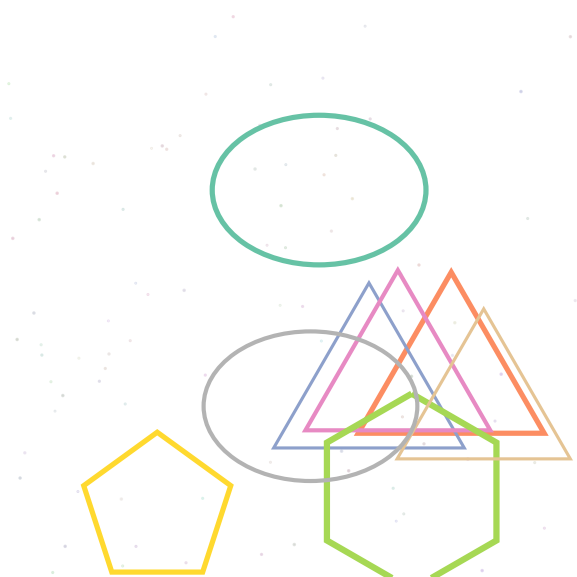[{"shape": "oval", "thickness": 2.5, "radius": 0.93, "center": [0.553, 0.67]}, {"shape": "triangle", "thickness": 2.5, "radius": 0.93, "center": [0.781, 0.342]}, {"shape": "triangle", "thickness": 1.5, "radius": 0.95, "center": [0.639, 0.319]}, {"shape": "triangle", "thickness": 2, "radius": 0.92, "center": [0.689, 0.346]}, {"shape": "hexagon", "thickness": 3, "radius": 0.85, "center": [0.713, 0.148]}, {"shape": "pentagon", "thickness": 2.5, "radius": 0.67, "center": [0.272, 0.117]}, {"shape": "triangle", "thickness": 1.5, "radius": 0.87, "center": [0.838, 0.291]}, {"shape": "oval", "thickness": 2, "radius": 0.93, "center": [0.538, 0.296]}]